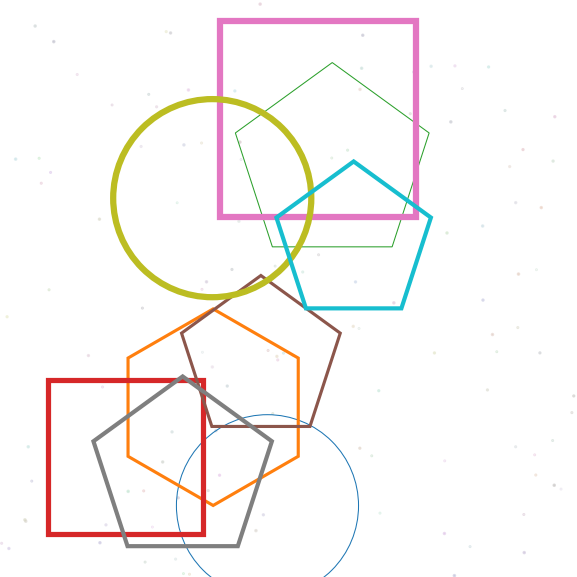[{"shape": "circle", "thickness": 0.5, "radius": 0.79, "center": [0.463, 0.123]}, {"shape": "hexagon", "thickness": 1.5, "radius": 0.85, "center": [0.369, 0.294]}, {"shape": "pentagon", "thickness": 0.5, "radius": 0.88, "center": [0.575, 0.714]}, {"shape": "square", "thickness": 2.5, "radius": 0.67, "center": [0.217, 0.208]}, {"shape": "pentagon", "thickness": 1.5, "radius": 0.72, "center": [0.452, 0.378]}, {"shape": "square", "thickness": 3, "radius": 0.85, "center": [0.551, 0.793]}, {"shape": "pentagon", "thickness": 2, "radius": 0.81, "center": [0.316, 0.185]}, {"shape": "circle", "thickness": 3, "radius": 0.86, "center": [0.368, 0.656]}, {"shape": "pentagon", "thickness": 2, "radius": 0.7, "center": [0.612, 0.579]}]